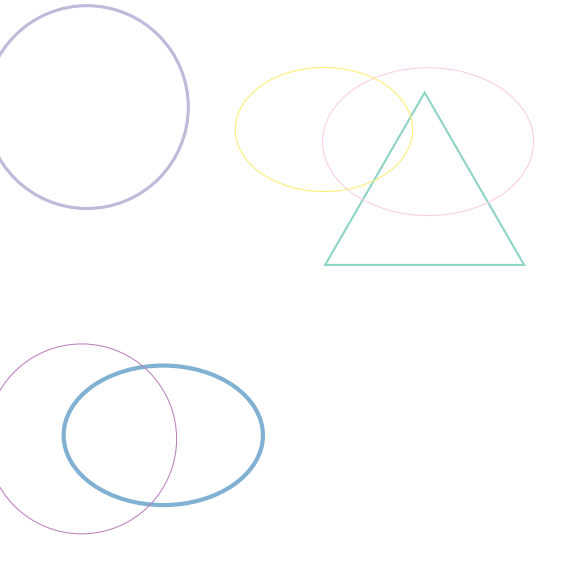[{"shape": "triangle", "thickness": 1, "radius": 0.99, "center": [0.735, 0.64]}, {"shape": "circle", "thickness": 1.5, "radius": 0.88, "center": [0.15, 0.814]}, {"shape": "oval", "thickness": 2, "radius": 0.86, "center": [0.283, 0.245]}, {"shape": "oval", "thickness": 0.5, "radius": 0.91, "center": [0.741, 0.754]}, {"shape": "circle", "thickness": 0.5, "radius": 0.82, "center": [0.141, 0.239]}, {"shape": "oval", "thickness": 0.5, "radius": 0.77, "center": [0.561, 0.775]}]